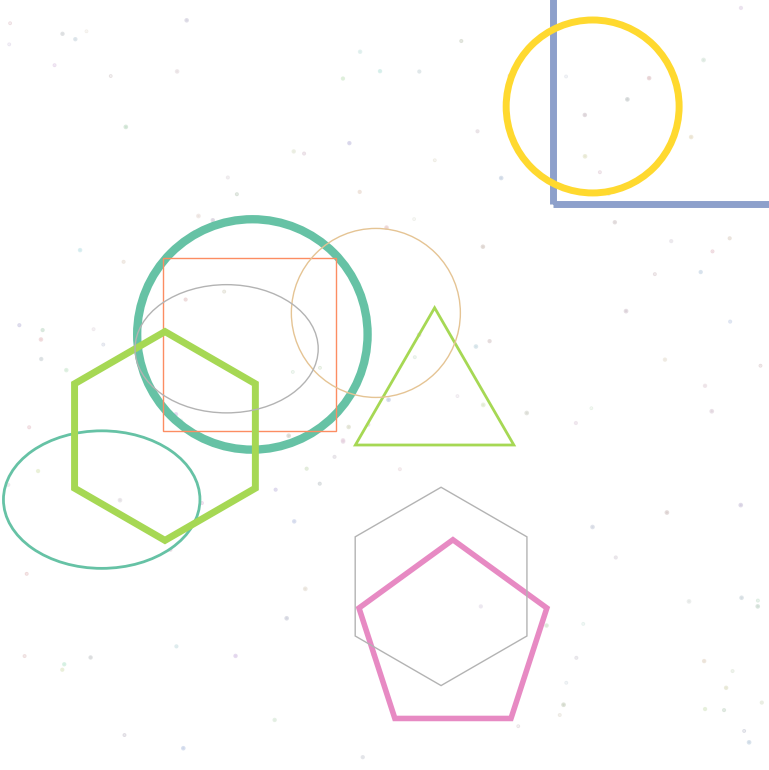[{"shape": "oval", "thickness": 1, "radius": 0.64, "center": [0.132, 0.351]}, {"shape": "circle", "thickness": 3, "radius": 0.75, "center": [0.328, 0.566]}, {"shape": "square", "thickness": 0.5, "radius": 0.56, "center": [0.323, 0.552]}, {"shape": "square", "thickness": 2.5, "radius": 0.72, "center": [0.863, 0.879]}, {"shape": "pentagon", "thickness": 2, "radius": 0.64, "center": [0.588, 0.171]}, {"shape": "triangle", "thickness": 1, "radius": 0.59, "center": [0.564, 0.481]}, {"shape": "hexagon", "thickness": 2.5, "radius": 0.68, "center": [0.214, 0.434]}, {"shape": "circle", "thickness": 2.5, "radius": 0.56, "center": [0.77, 0.862]}, {"shape": "circle", "thickness": 0.5, "radius": 0.55, "center": [0.488, 0.594]}, {"shape": "hexagon", "thickness": 0.5, "radius": 0.64, "center": [0.573, 0.238]}, {"shape": "oval", "thickness": 0.5, "radius": 0.59, "center": [0.294, 0.547]}]